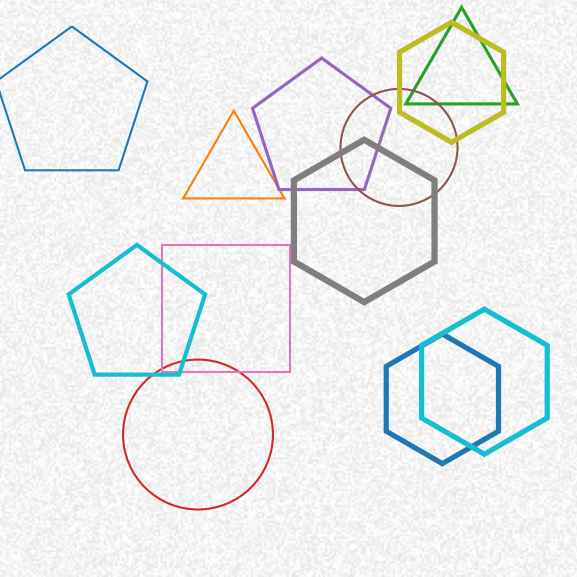[{"shape": "hexagon", "thickness": 2.5, "radius": 0.56, "center": [0.766, 0.309]}, {"shape": "pentagon", "thickness": 1, "radius": 0.69, "center": [0.124, 0.816]}, {"shape": "triangle", "thickness": 1, "radius": 0.51, "center": [0.405, 0.706]}, {"shape": "triangle", "thickness": 1.5, "radius": 0.56, "center": [0.799, 0.875]}, {"shape": "circle", "thickness": 1, "radius": 0.65, "center": [0.343, 0.247]}, {"shape": "pentagon", "thickness": 1.5, "radius": 0.63, "center": [0.557, 0.773]}, {"shape": "circle", "thickness": 1, "radius": 0.51, "center": [0.691, 0.744]}, {"shape": "square", "thickness": 1, "radius": 0.55, "center": [0.392, 0.465]}, {"shape": "hexagon", "thickness": 3, "radius": 0.7, "center": [0.631, 0.617]}, {"shape": "hexagon", "thickness": 2.5, "radius": 0.52, "center": [0.782, 0.857]}, {"shape": "hexagon", "thickness": 2.5, "radius": 0.63, "center": [0.839, 0.338]}, {"shape": "pentagon", "thickness": 2, "radius": 0.62, "center": [0.237, 0.451]}]